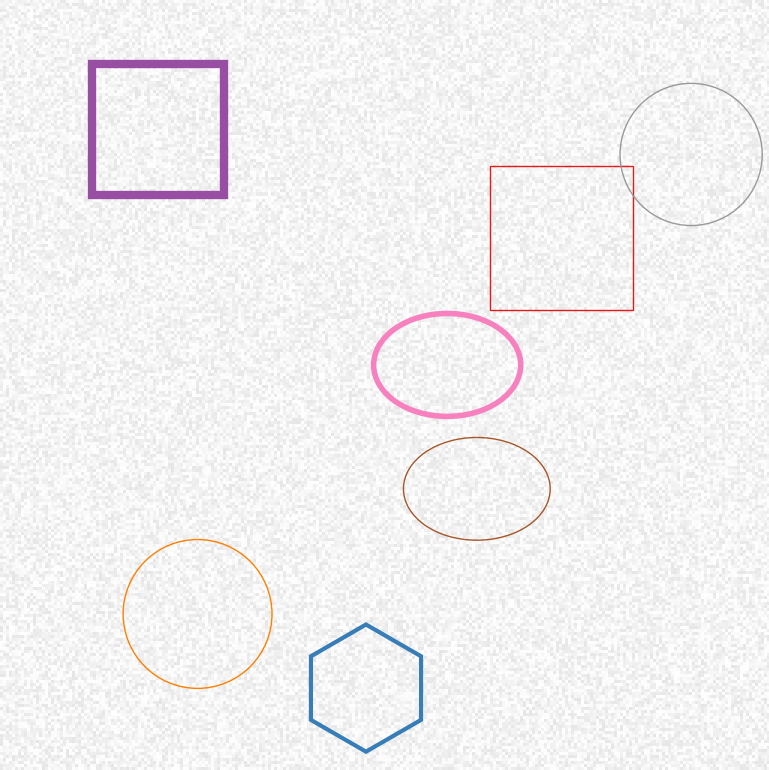[{"shape": "square", "thickness": 0.5, "radius": 0.47, "center": [0.729, 0.691]}, {"shape": "hexagon", "thickness": 1.5, "radius": 0.41, "center": [0.475, 0.106]}, {"shape": "square", "thickness": 3, "radius": 0.43, "center": [0.206, 0.832]}, {"shape": "circle", "thickness": 0.5, "radius": 0.48, "center": [0.257, 0.203]}, {"shape": "oval", "thickness": 0.5, "radius": 0.48, "center": [0.619, 0.365]}, {"shape": "oval", "thickness": 2, "radius": 0.48, "center": [0.581, 0.526]}, {"shape": "circle", "thickness": 0.5, "radius": 0.46, "center": [0.898, 0.799]}]